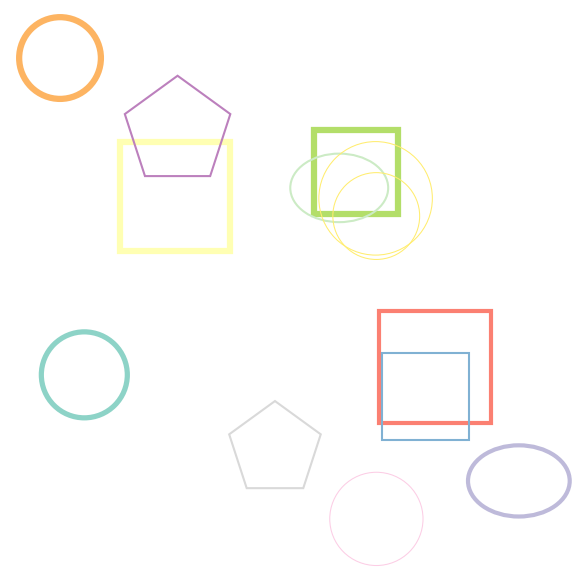[{"shape": "circle", "thickness": 2.5, "radius": 0.37, "center": [0.146, 0.35]}, {"shape": "square", "thickness": 3, "radius": 0.47, "center": [0.303, 0.659]}, {"shape": "oval", "thickness": 2, "radius": 0.44, "center": [0.898, 0.166]}, {"shape": "square", "thickness": 2, "radius": 0.48, "center": [0.753, 0.364]}, {"shape": "square", "thickness": 1, "radius": 0.38, "center": [0.737, 0.313]}, {"shape": "circle", "thickness": 3, "radius": 0.35, "center": [0.104, 0.899]}, {"shape": "square", "thickness": 3, "radius": 0.36, "center": [0.616, 0.701]}, {"shape": "circle", "thickness": 0.5, "radius": 0.4, "center": [0.652, 0.101]}, {"shape": "pentagon", "thickness": 1, "radius": 0.42, "center": [0.476, 0.221]}, {"shape": "pentagon", "thickness": 1, "radius": 0.48, "center": [0.307, 0.772]}, {"shape": "oval", "thickness": 1, "radius": 0.42, "center": [0.587, 0.674]}, {"shape": "circle", "thickness": 0.5, "radius": 0.38, "center": [0.652, 0.625]}, {"shape": "circle", "thickness": 0.5, "radius": 0.49, "center": [0.65, 0.656]}]